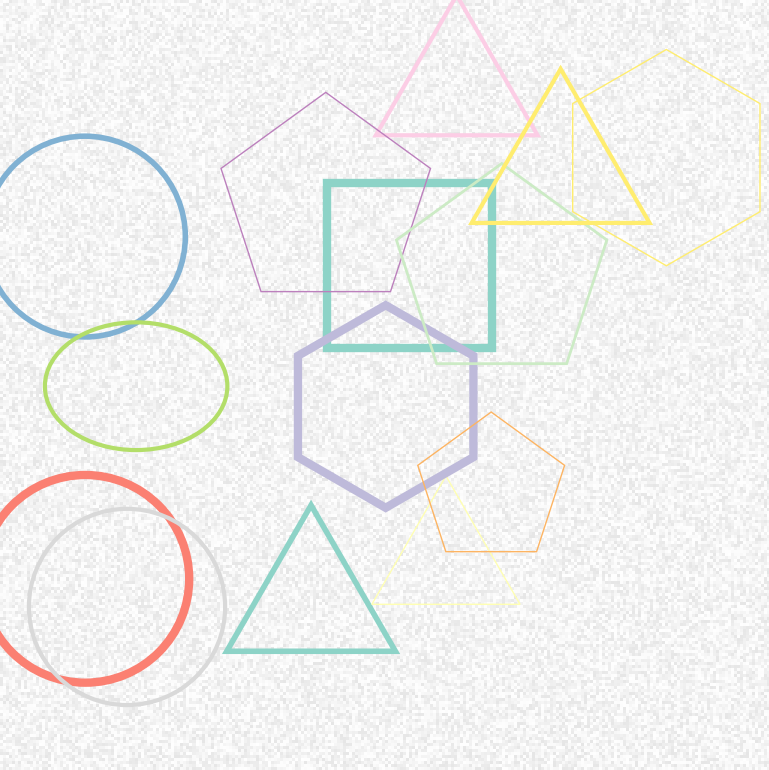[{"shape": "triangle", "thickness": 2, "radius": 0.63, "center": [0.404, 0.217]}, {"shape": "square", "thickness": 3, "radius": 0.54, "center": [0.532, 0.655]}, {"shape": "triangle", "thickness": 0.5, "radius": 0.56, "center": [0.579, 0.271]}, {"shape": "hexagon", "thickness": 3, "radius": 0.66, "center": [0.501, 0.472]}, {"shape": "circle", "thickness": 3, "radius": 0.67, "center": [0.111, 0.248]}, {"shape": "circle", "thickness": 2, "radius": 0.65, "center": [0.11, 0.693]}, {"shape": "pentagon", "thickness": 0.5, "radius": 0.5, "center": [0.638, 0.365]}, {"shape": "oval", "thickness": 1.5, "radius": 0.59, "center": [0.177, 0.498]}, {"shape": "triangle", "thickness": 1.5, "radius": 0.61, "center": [0.593, 0.885]}, {"shape": "circle", "thickness": 1.5, "radius": 0.64, "center": [0.165, 0.212]}, {"shape": "pentagon", "thickness": 0.5, "radius": 0.72, "center": [0.423, 0.737]}, {"shape": "pentagon", "thickness": 1, "radius": 0.72, "center": [0.651, 0.644]}, {"shape": "hexagon", "thickness": 0.5, "radius": 0.7, "center": [0.865, 0.795]}, {"shape": "triangle", "thickness": 1.5, "radius": 0.67, "center": [0.728, 0.777]}]